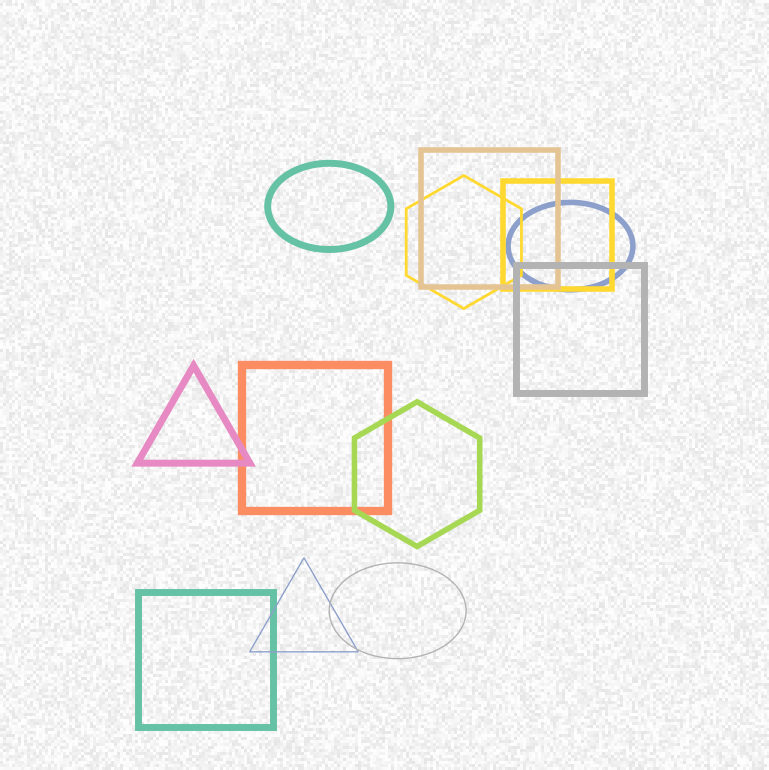[{"shape": "oval", "thickness": 2.5, "radius": 0.4, "center": [0.428, 0.732]}, {"shape": "square", "thickness": 2.5, "radius": 0.44, "center": [0.267, 0.144]}, {"shape": "square", "thickness": 3, "radius": 0.48, "center": [0.409, 0.431]}, {"shape": "triangle", "thickness": 0.5, "radius": 0.41, "center": [0.395, 0.194]}, {"shape": "oval", "thickness": 2, "radius": 0.41, "center": [0.741, 0.68]}, {"shape": "triangle", "thickness": 2.5, "radius": 0.42, "center": [0.251, 0.441]}, {"shape": "hexagon", "thickness": 2, "radius": 0.47, "center": [0.542, 0.384]}, {"shape": "square", "thickness": 2, "radius": 0.35, "center": [0.724, 0.695]}, {"shape": "hexagon", "thickness": 1, "radius": 0.43, "center": [0.602, 0.686]}, {"shape": "square", "thickness": 2, "radius": 0.45, "center": [0.636, 0.716]}, {"shape": "oval", "thickness": 0.5, "radius": 0.44, "center": [0.516, 0.207]}, {"shape": "square", "thickness": 2.5, "radius": 0.42, "center": [0.754, 0.572]}]